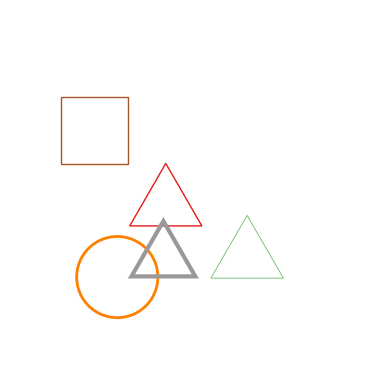[{"shape": "triangle", "thickness": 1, "radius": 0.54, "center": [0.431, 0.467]}, {"shape": "triangle", "thickness": 0.5, "radius": 0.54, "center": [0.642, 0.332]}, {"shape": "circle", "thickness": 2, "radius": 0.53, "center": [0.305, 0.28]}, {"shape": "square", "thickness": 1, "radius": 0.44, "center": [0.245, 0.662]}, {"shape": "triangle", "thickness": 3, "radius": 0.48, "center": [0.424, 0.33]}]